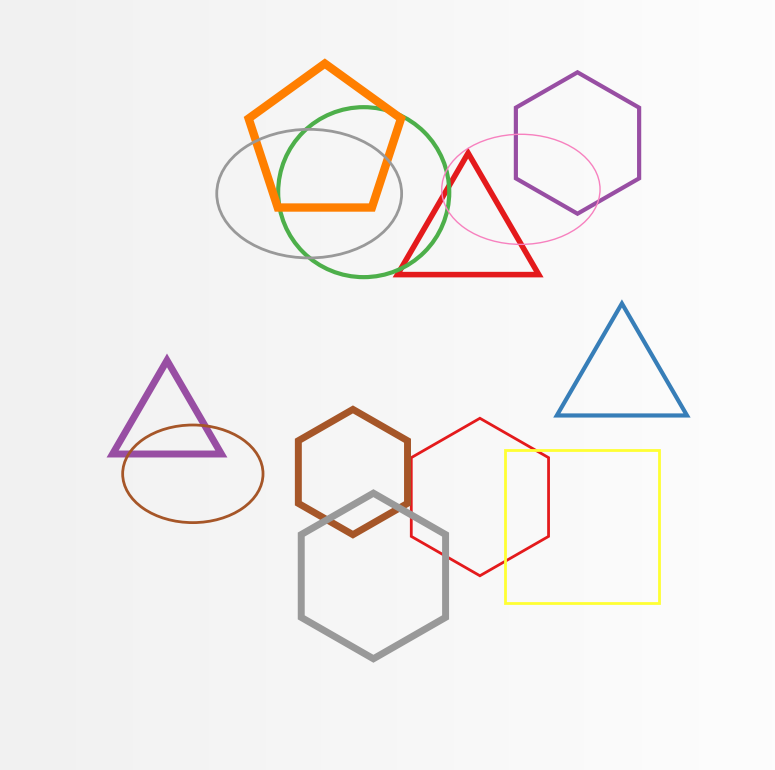[{"shape": "hexagon", "thickness": 1, "radius": 0.51, "center": [0.619, 0.355]}, {"shape": "triangle", "thickness": 2, "radius": 0.53, "center": [0.604, 0.696]}, {"shape": "triangle", "thickness": 1.5, "radius": 0.48, "center": [0.802, 0.509]}, {"shape": "circle", "thickness": 1.5, "radius": 0.55, "center": [0.469, 0.75]}, {"shape": "triangle", "thickness": 2.5, "radius": 0.41, "center": [0.215, 0.451]}, {"shape": "hexagon", "thickness": 1.5, "radius": 0.46, "center": [0.745, 0.814]}, {"shape": "pentagon", "thickness": 3, "radius": 0.52, "center": [0.419, 0.814]}, {"shape": "square", "thickness": 1, "radius": 0.5, "center": [0.751, 0.316]}, {"shape": "oval", "thickness": 1, "radius": 0.45, "center": [0.249, 0.385]}, {"shape": "hexagon", "thickness": 2.5, "radius": 0.41, "center": [0.455, 0.387]}, {"shape": "oval", "thickness": 0.5, "radius": 0.51, "center": [0.672, 0.754]}, {"shape": "oval", "thickness": 1, "radius": 0.6, "center": [0.399, 0.749]}, {"shape": "hexagon", "thickness": 2.5, "radius": 0.54, "center": [0.482, 0.252]}]